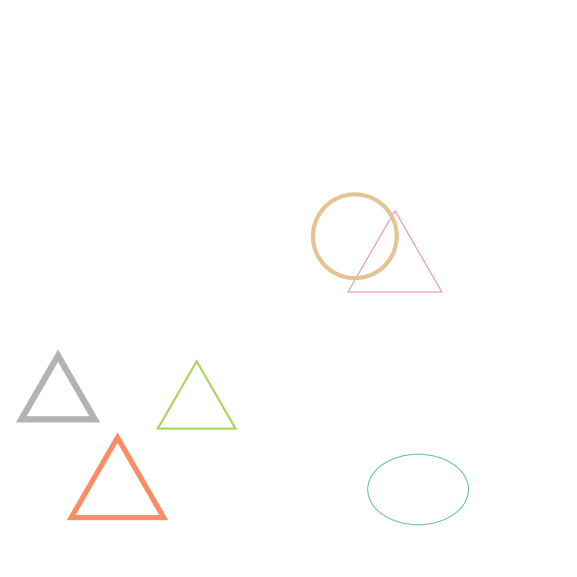[{"shape": "oval", "thickness": 0.5, "radius": 0.44, "center": [0.724, 0.152]}, {"shape": "triangle", "thickness": 2.5, "radius": 0.46, "center": [0.203, 0.149]}, {"shape": "triangle", "thickness": 0.5, "radius": 0.47, "center": [0.684, 0.54]}, {"shape": "triangle", "thickness": 1, "radius": 0.39, "center": [0.341, 0.296]}, {"shape": "circle", "thickness": 2, "radius": 0.36, "center": [0.614, 0.59]}, {"shape": "triangle", "thickness": 3, "radius": 0.37, "center": [0.1, 0.31]}]